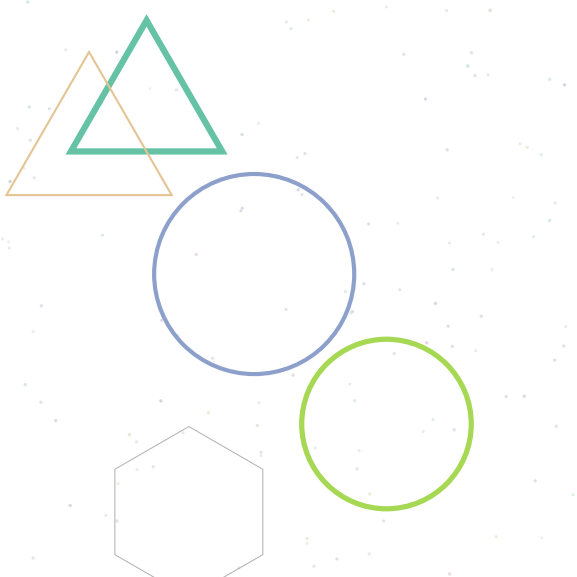[{"shape": "triangle", "thickness": 3, "radius": 0.76, "center": [0.254, 0.813]}, {"shape": "circle", "thickness": 2, "radius": 0.87, "center": [0.44, 0.525]}, {"shape": "circle", "thickness": 2.5, "radius": 0.73, "center": [0.669, 0.265]}, {"shape": "triangle", "thickness": 1, "radius": 0.83, "center": [0.154, 0.744]}, {"shape": "hexagon", "thickness": 0.5, "radius": 0.74, "center": [0.327, 0.113]}]